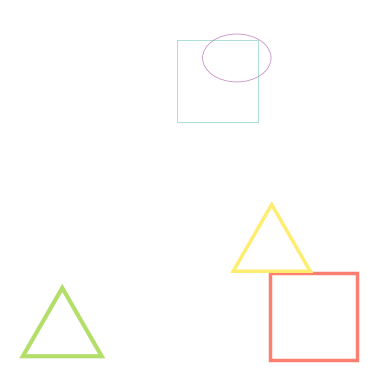[{"shape": "square", "thickness": 0.5, "radius": 0.53, "center": [0.565, 0.79]}, {"shape": "square", "thickness": 2.5, "radius": 0.56, "center": [0.815, 0.178]}, {"shape": "triangle", "thickness": 3, "radius": 0.59, "center": [0.162, 0.134]}, {"shape": "oval", "thickness": 0.5, "radius": 0.44, "center": [0.615, 0.849]}, {"shape": "triangle", "thickness": 2.5, "radius": 0.58, "center": [0.706, 0.353]}]